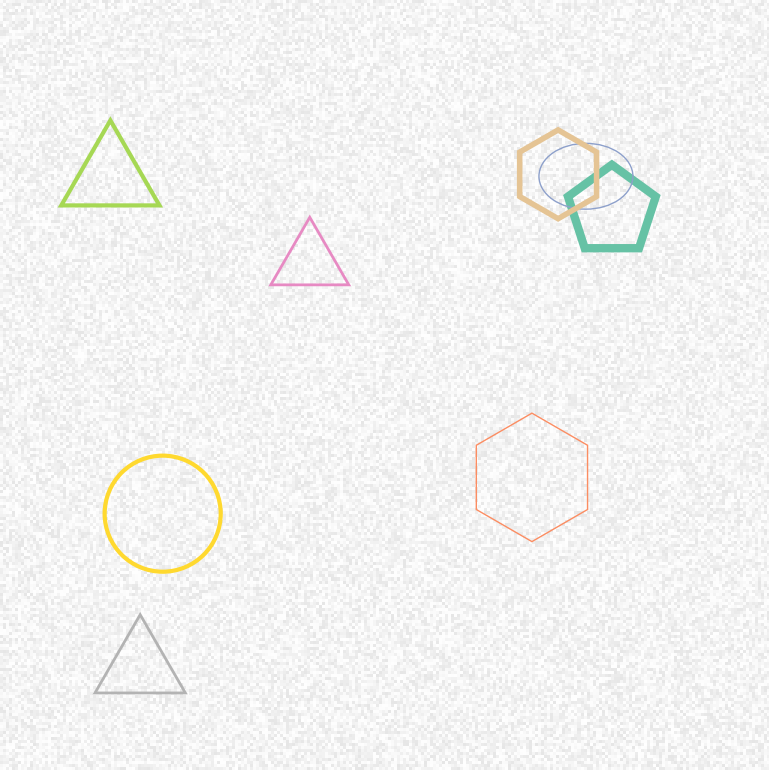[{"shape": "pentagon", "thickness": 3, "radius": 0.3, "center": [0.795, 0.726]}, {"shape": "hexagon", "thickness": 0.5, "radius": 0.42, "center": [0.691, 0.38]}, {"shape": "oval", "thickness": 0.5, "radius": 0.31, "center": [0.761, 0.771]}, {"shape": "triangle", "thickness": 1, "radius": 0.29, "center": [0.402, 0.659]}, {"shape": "triangle", "thickness": 1.5, "radius": 0.37, "center": [0.143, 0.77]}, {"shape": "circle", "thickness": 1.5, "radius": 0.38, "center": [0.211, 0.333]}, {"shape": "hexagon", "thickness": 2, "radius": 0.29, "center": [0.725, 0.774]}, {"shape": "triangle", "thickness": 1, "radius": 0.34, "center": [0.182, 0.134]}]